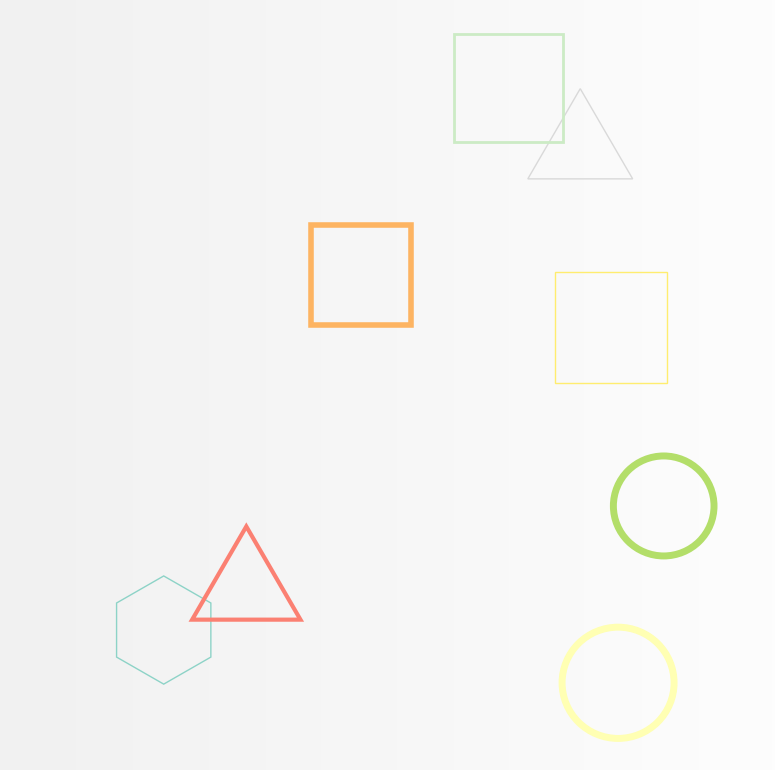[{"shape": "hexagon", "thickness": 0.5, "radius": 0.35, "center": [0.211, 0.182]}, {"shape": "circle", "thickness": 2.5, "radius": 0.36, "center": [0.798, 0.113]}, {"shape": "triangle", "thickness": 1.5, "radius": 0.4, "center": [0.318, 0.236]}, {"shape": "square", "thickness": 2, "radius": 0.32, "center": [0.466, 0.643]}, {"shape": "circle", "thickness": 2.5, "radius": 0.32, "center": [0.856, 0.343]}, {"shape": "triangle", "thickness": 0.5, "radius": 0.39, "center": [0.749, 0.807]}, {"shape": "square", "thickness": 1, "radius": 0.35, "center": [0.656, 0.886]}, {"shape": "square", "thickness": 0.5, "radius": 0.36, "center": [0.789, 0.574]}]